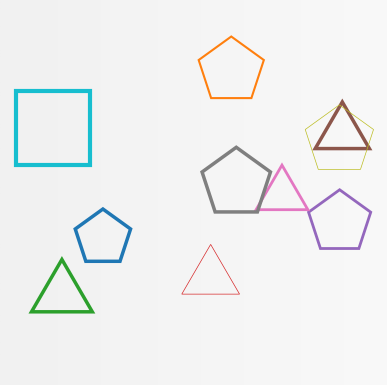[{"shape": "pentagon", "thickness": 2.5, "radius": 0.38, "center": [0.266, 0.382]}, {"shape": "pentagon", "thickness": 1.5, "radius": 0.44, "center": [0.597, 0.817]}, {"shape": "triangle", "thickness": 2.5, "radius": 0.45, "center": [0.16, 0.235]}, {"shape": "triangle", "thickness": 0.5, "radius": 0.43, "center": [0.544, 0.279]}, {"shape": "pentagon", "thickness": 2, "radius": 0.42, "center": [0.877, 0.423]}, {"shape": "triangle", "thickness": 2.5, "radius": 0.4, "center": [0.883, 0.654]}, {"shape": "triangle", "thickness": 2, "radius": 0.39, "center": [0.728, 0.494]}, {"shape": "pentagon", "thickness": 2.5, "radius": 0.46, "center": [0.61, 0.525]}, {"shape": "pentagon", "thickness": 0.5, "radius": 0.46, "center": [0.876, 0.635]}, {"shape": "square", "thickness": 3, "radius": 0.48, "center": [0.136, 0.668]}]